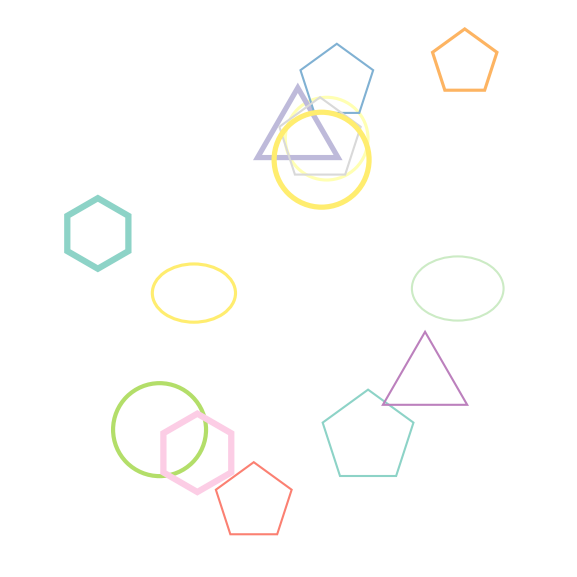[{"shape": "hexagon", "thickness": 3, "radius": 0.31, "center": [0.169, 0.595]}, {"shape": "pentagon", "thickness": 1, "radius": 0.41, "center": [0.637, 0.242]}, {"shape": "circle", "thickness": 1.5, "radius": 0.36, "center": [0.566, 0.759]}, {"shape": "triangle", "thickness": 2.5, "radius": 0.4, "center": [0.516, 0.767]}, {"shape": "pentagon", "thickness": 1, "radius": 0.34, "center": [0.439, 0.13]}, {"shape": "pentagon", "thickness": 1, "radius": 0.33, "center": [0.583, 0.857]}, {"shape": "pentagon", "thickness": 1.5, "radius": 0.29, "center": [0.805, 0.89]}, {"shape": "circle", "thickness": 2, "radius": 0.4, "center": [0.276, 0.255]}, {"shape": "hexagon", "thickness": 3, "radius": 0.34, "center": [0.342, 0.215]}, {"shape": "pentagon", "thickness": 1, "radius": 0.37, "center": [0.554, 0.757]}, {"shape": "triangle", "thickness": 1, "radius": 0.42, "center": [0.736, 0.34]}, {"shape": "oval", "thickness": 1, "radius": 0.4, "center": [0.793, 0.5]}, {"shape": "oval", "thickness": 1.5, "radius": 0.36, "center": [0.336, 0.492]}, {"shape": "circle", "thickness": 2.5, "radius": 0.41, "center": [0.557, 0.723]}]